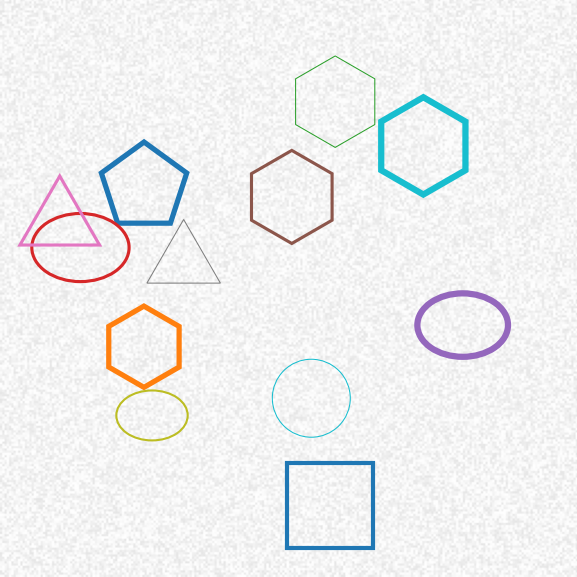[{"shape": "pentagon", "thickness": 2.5, "radius": 0.39, "center": [0.249, 0.676]}, {"shape": "square", "thickness": 2, "radius": 0.37, "center": [0.572, 0.124]}, {"shape": "hexagon", "thickness": 2.5, "radius": 0.35, "center": [0.249, 0.399]}, {"shape": "hexagon", "thickness": 0.5, "radius": 0.4, "center": [0.58, 0.823]}, {"shape": "oval", "thickness": 1.5, "radius": 0.42, "center": [0.139, 0.57]}, {"shape": "oval", "thickness": 3, "radius": 0.39, "center": [0.801, 0.436]}, {"shape": "hexagon", "thickness": 1.5, "radius": 0.4, "center": [0.505, 0.658]}, {"shape": "triangle", "thickness": 1.5, "radius": 0.4, "center": [0.103, 0.615]}, {"shape": "triangle", "thickness": 0.5, "radius": 0.37, "center": [0.318, 0.546]}, {"shape": "oval", "thickness": 1, "radius": 0.31, "center": [0.263, 0.28]}, {"shape": "hexagon", "thickness": 3, "radius": 0.42, "center": [0.733, 0.746]}, {"shape": "circle", "thickness": 0.5, "radius": 0.34, "center": [0.539, 0.31]}]